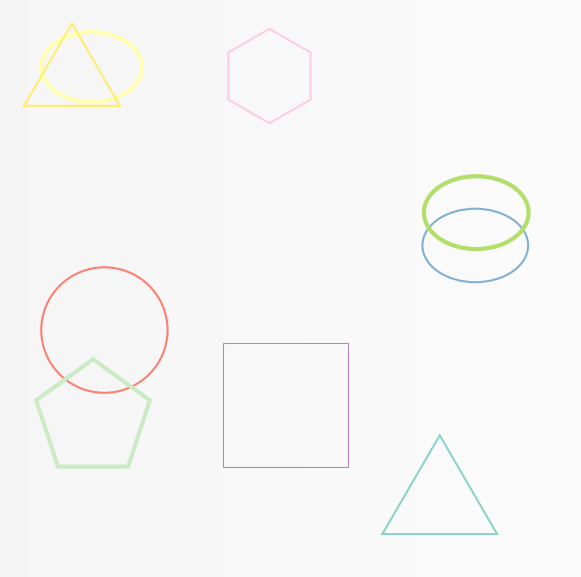[{"shape": "triangle", "thickness": 1, "radius": 0.57, "center": [0.757, 0.131]}, {"shape": "oval", "thickness": 2, "radius": 0.43, "center": [0.158, 0.883]}, {"shape": "circle", "thickness": 1, "radius": 0.54, "center": [0.18, 0.428]}, {"shape": "oval", "thickness": 1, "radius": 0.45, "center": [0.818, 0.574]}, {"shape": "oval", "thickness": 2, "radius": 0.45, "center": [0.819, 0.631]}, {"shape": "hexagon", "thickness": 1, "radius": 0.41, "center": [0.463, 0.867]}, {"shape": "square", "thickness": 0.5, "radius": 0.54, "center": [0.492, 0.299]}, {"shape": "pentagon", "thickness": 2, "radius": 0.51, "center": [0.16, 0.274]}, {"shape": "triangle", "thickness": 1, "radius": 0.48, "center": [0.124, 0.863]}]